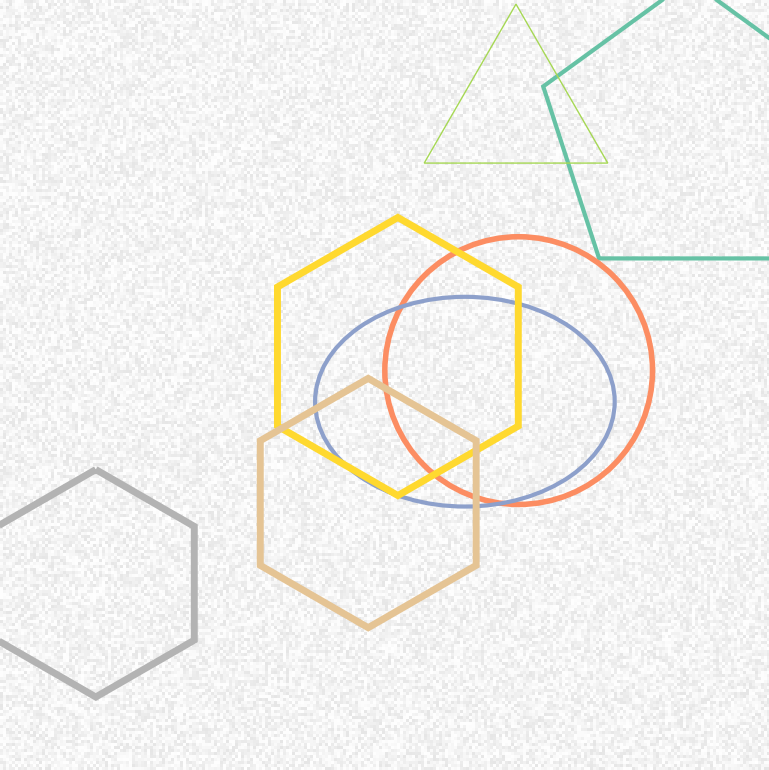[{"shape": "pentagon", "thickness": 1.5, "radius": 1.0, "center": [0.895, 0.826]}, {"shape": "circle", "thickness": 2, "radius": 0.87, "center": [0.674, 0.519]}, {"shape": "oval", "thickness": 1.5, "radius": 0.97, "center": [0.604, 0.478]}, {"shape": "triangle", "thickness": 0.5, "radius": 0.69, "center": [0.67, 0.857]}, {"shape": "hexagon", "thickness": 2.5, "radius": 0.9, "center": [0.517, 0.537]}, {"shape": "hexagon", "thickness": 2.5, "radius": 0.81, "center": [0.478, 0.347]}, {"shape": "hexagon", "thickness": 2.5, "radius": 0.74, "center": [0.124, 0.242]}]